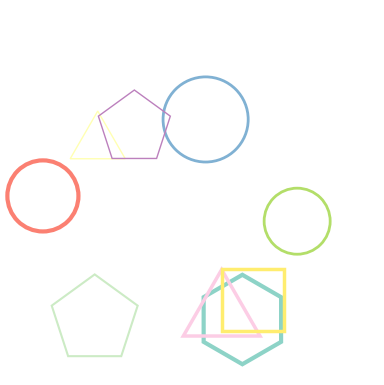[{"shape": "hexagon", "thickness": 3, "radius": 0.58, "center": [0.63, 0.17]}, {"shape": "triangle", "thickness": 1, "radius": 0.41, "center": [0.254, 0.629]}, {"shape": "circle", "thickness": 3, "radius": 0.46, "center": [0.111, 0.491]}, {"shape": "circle", "thickness": 2, "radius": 0.55, "center": [0.534, 0.69]}, {"shape": "circle", "thickness": 2, "radius": 0.43, "center": [0.772, 0.425]}, {"shape": "triangle", "thickness": 2.5, "radius": 0.57, "center": [0.576, 0.185]}, {"shape": "pentagon", "thickness": 1, "radius": 0.49, "center": [0.349, 0.668]}, {"shape": "pentagon", "thickness": 1.5, "radius": 0.59, "center": [0.246, 0.17]}, {"shape": "square", "thickness": 2.5, "radius": 0.4, "center": [0.657, 0.22]}]